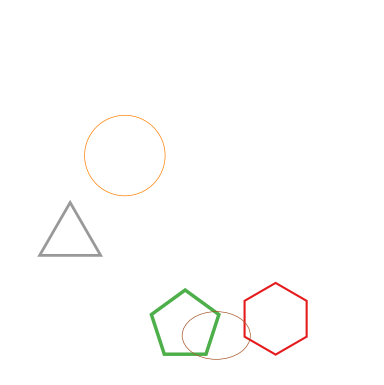[{"shape": "hexagon", "thickness": 1.5, "radius": 0.47, "center": [0.716, 0.172]}, {"shape": "pentagon", "thickness": 2.5, "radius": 0.46, "center": [0.481, 0.155]}, {"shape": "circle", "thickness": 0.5, "radius": 0.52, "center": [0.324, 0.596]}, {"shape": "oval", "thickness": 0.5, "radius": 0.44, "center": [0.562, 0.129]}, {"shape": "triangle", "thickness": 2, "radius": 0.46, "center": [0.182, 0.382]}]